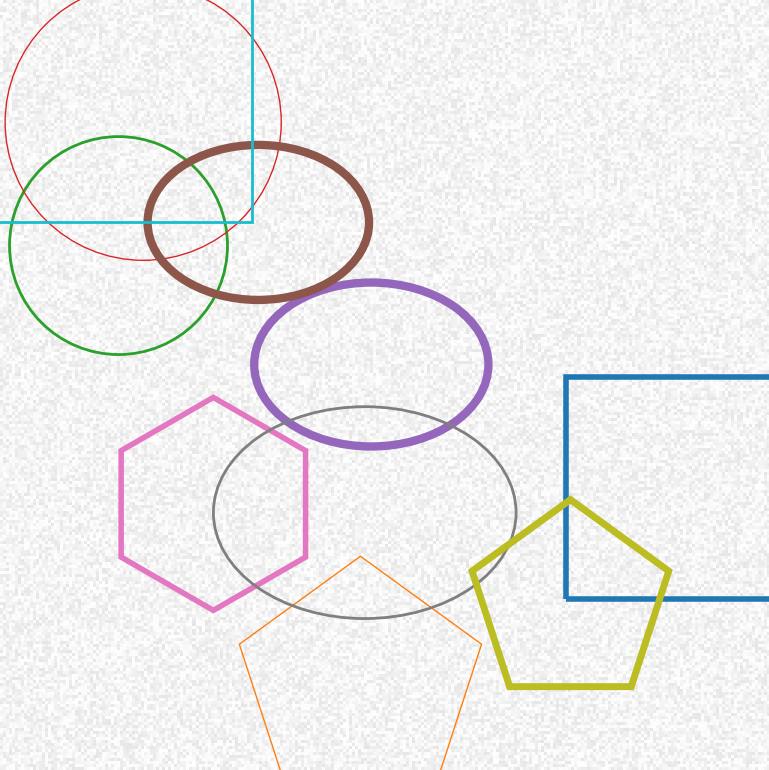[{"shape": "square", "thickness": 2, "radius": 0.72, "center": [0.878, 0.366]}, {"shape": "pentagon", "thickness": 0.5, "radius": 0.83, "center": [0.468, 0.112]}, {"shape": "circle", "thickness": 1, "radius": 0.71, "center": [0.154, 0.681]}, {"shape": "circle", "thickness": 0.5, "radius": 0.9, "center": [0.186, 0.841]}, {"shape": "oval", "thickness": 3, "radius": 0.76, "center": [0.482, 0.527]}, {"shape": "oval", "thickness": 3, "radius": 0.72, "center": [0.335, 0.711]}, {"shape": "hexagon", "thickness": 2, "radius": 0.69, "center": [0.277, 0.346]}, {"shape": "oval", "thickness": 1, "radius": 0.98, "center": [0.474, 0.334]}, {"shape": "pentagon", "thickness": 2.5, "radius": 0.67, "center": [0.741, 0.217]}, {"shape": "square", "thickness": 1, "radius": 0.93, "center": [0.141, 0.898]}]